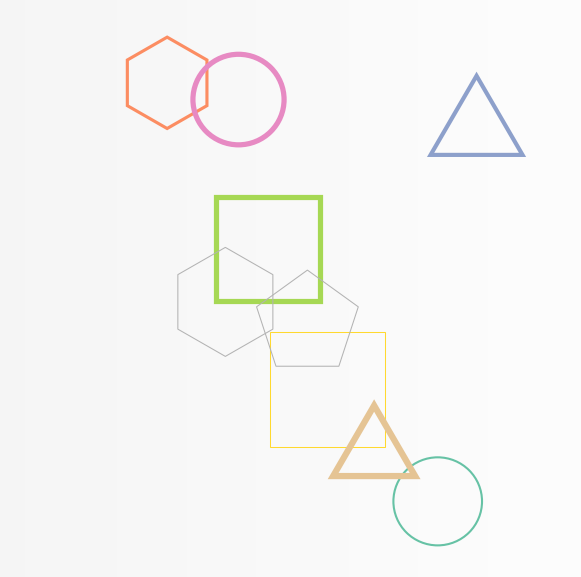[{"shape": "circle", "thickness": 1, "radius": 0.38, "center": [0.753, 0.131]}, {"shape": "hexagon", "thickness": 1.5, "radius": 0.4, "center": [0.288, 0.856]}, {"shape": "triangle", "thickness": 2, "radius": 0.46, "center": [0.82, 0.777]}, {"shape": "circle", "thickness": 2.5, "radius": 0.39, "center": [0.41, 0.827]}, {"shape": "square", "thickness": 2.5, "radius": 0.45, "center": [0.461, 0.568]}, {"shape": "square", "thickness": 0.5, "radius": 0.5, "center": [0.564, 0.324]}, {"shape": "triangle", "thickness": 3, "radius": 0.41, "center": [0.644, 0.216]}, {"shape": "pentagon", "thickness": 0.5, "radius": 0.46, "center": [0.529, 0.439]}, {"shape": "hexagon", "thickness": 0.5, "radius": 0.47, "center": [0.388, 0.476]}]